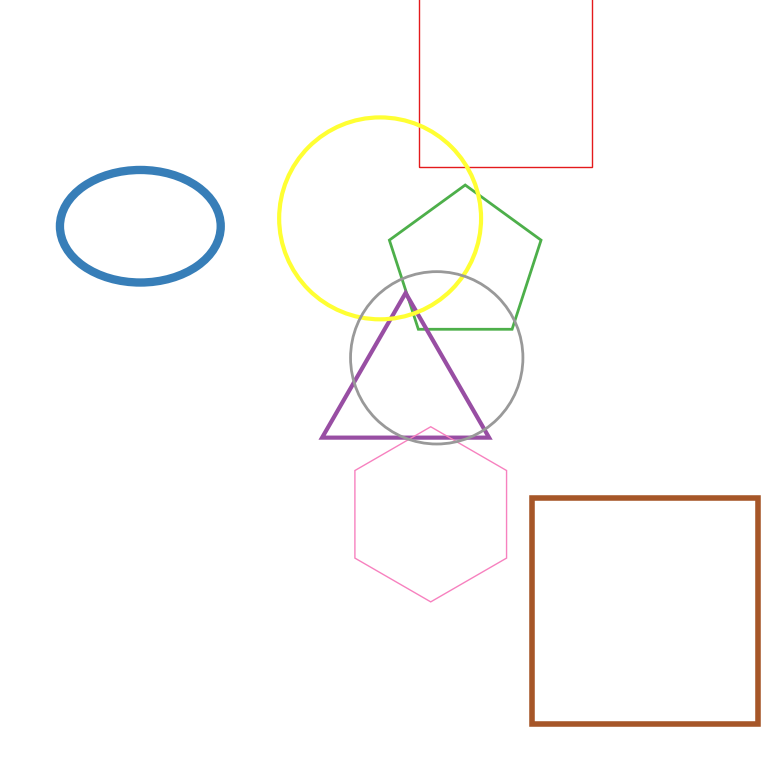[{"shape": "square", "thickness": 0.5, "radius": 0.56, "center": [0.657, 0.895]}, {"shape": "oval", "thickness": 3, "radius": 0.52, "center": [0.182, 0.706]}, {"shape": "pentagon", "thickness": 1, "radius": 0.52, "center": [0.604, 0.656]}, {"shape": "triangle", "thickness": 1.5, "radius": 0.63, "center": [0.527, 0.494]}, {"shape": "circle", "thickness": 1.5, "radius": 0.66, "center": [0.494, 0.716]}, {"shape": "square", "thickness": 2, "radius": 0.73, "center": [0.838, 0.207]}, {"shape": "hexagon", "thickness": 0.5, "radius": 0.57, "center": [0.559, 0.332]}, {"shape": "circle", "thickness": 1, "radius": 0.56, "center": [0.567, 0.535]}]